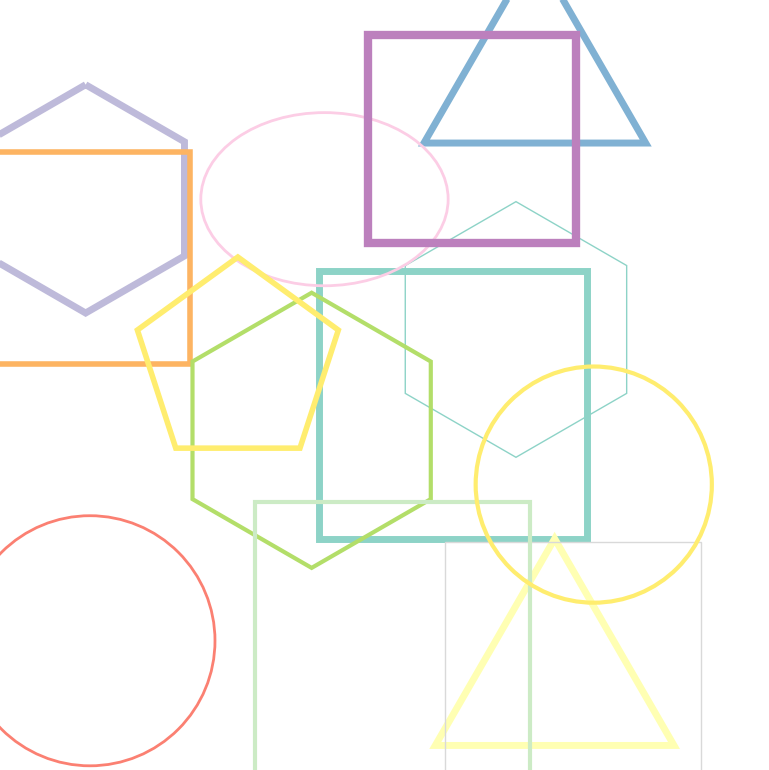[{"shape": "hexagon", "thickness": 0.5, "radius": 0.83, "center": [0.67, 0.572]}, {"shape": "square", "thickness": 2.5, "radius": 0.87, "center": [0.588, 0.474]}, {"shape": "triangle", "thickness": 2.5, "radius": 0.89, "center": [0.72, 0.121]}, {"shape": "hexagon", "thickness": 2.5, "radius": 0.74, "center": [0.111, 0.742]}, {"shape": "circle", "thickness": 1, "radius": 0.81, "center": [0.117, 0.168]}, {"shape": "triangle", "thickness": 2.5, "radius": 0.83, "center": [0.695, 0.897]}, {"shape": "square", "thickness": 2, "radius": 0.69, "center": [0.108, 0.665]}, {"shape": "hexagon", "thickness": 1.5, "radius": 0.89, "center": [0.405, 0.441]}, {"shape": "oval", "thickness": 1, "radius": 0.8, "center": [0.421, 0.741]}, {"shape": "square", "thickness": 0.5, "radius": 0.83, "center": [0.744, 0.13]}, {"shape": "square", "thickness": 3, "radius": 0.67, "center": [0.613, 0.82]}, {"shape": "square", "thickness": 1.5, "radius": 0.89, "center": [0.51, 0.169]}, {"shape": "circle", "thickness": 1.5, "radius": 0.77, "center": [0.771, 0.371]}, {"shape": "pentagon", "thickness": 2, "radius": 0.69, "center": [0.309, 0.529]}]